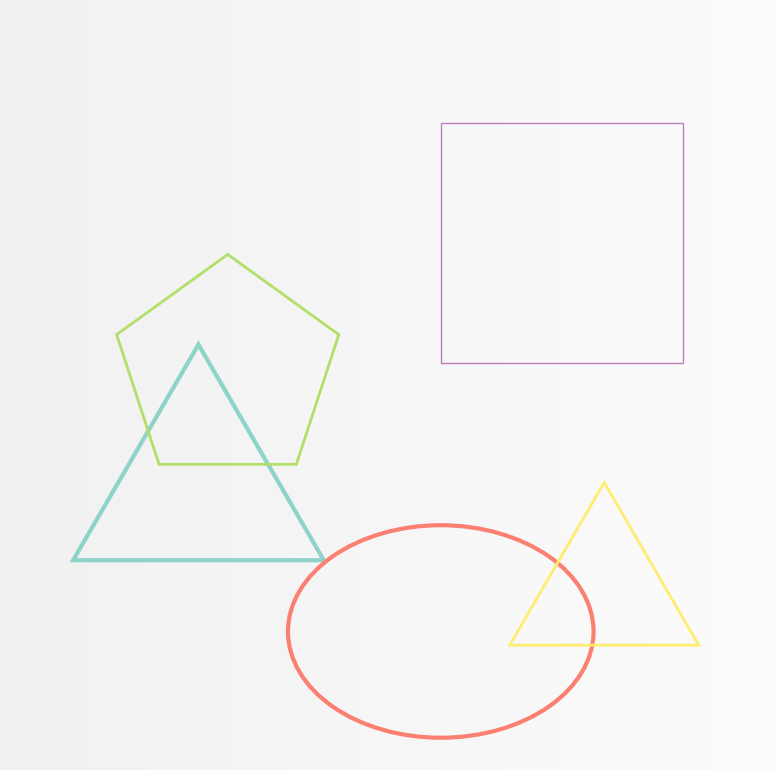[{"shape": "triangle", "thickness": 1.5, "radius": 0.93, "center": [0.256, 0.366]}, {"shape": "oval", "thickness": 1.5, "radius": 0.99, "center": [0.569, 0.18]}, {"shape": "pentagon", "thickness": 1, "radius": 0.75, "center": [0.294, 0.519]}, {"shape": "square", "thickness": 0.5, "radius": 0.78, "center": [0.725, 0.685]}, {"shape": "triangle", "thickness": 1, "radius": 0.7, "center": [0.78, 0.233]}]